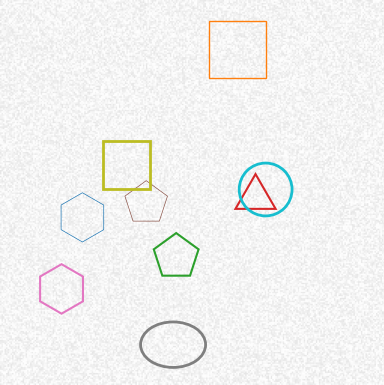[{"shape": "hexagon", "thickness": 0.5, "radius": 0.32, "center": [0.214, 0.435]}, {"shape": "square", "thickness": 1, "radius": 0.37, "center": [0.618, 0.872]}, {"shape": "pentagon", "thickness": 1.5, "radius": 0.31, "center": [0.458, 0.333]}, {"shape": "triangle", "thickness": 1.5, "radius": 0.3, "center": [0.664, 0.488]}, {"shape": "pentagon", "thickness": 0.5, "radius": 0.29, "center": [0.38, 0.473]}, {"shape": "hexagon", "thickness": 1.5, "radius": 0.32, "center": [0.16, 0.25]}, {"shape": "oval", "thickness": 2, "radius": 0.42, "center": [0.45, 0.105]}, {"shape": "square", "thickness": 2, "radius": 0.31, "center": [0.329, 0.571]}, {"shape": "circle", "thickness": 2, "radius": 0.34, "center": [0.69, 0.508]}]